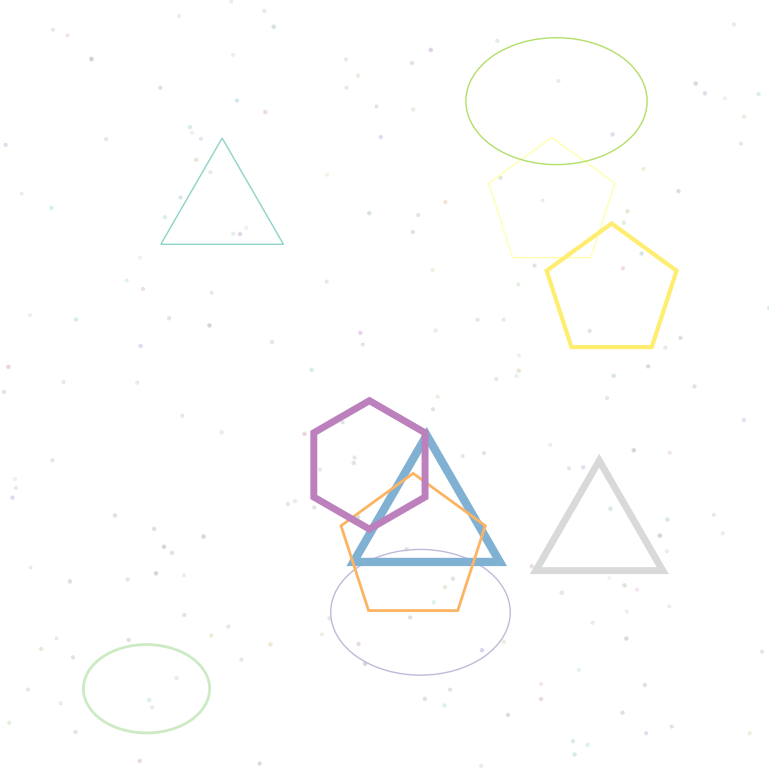[{"shape": "triangle", "thickness": 0.5, "radius": 0.46, "center": [0.288, 0.729]}, {"shape": "pentagon", "thickness": 0.5, "radius": 0.43, "center": [0.717, 0.735]}, {"shape": "oval", "thickness": 0.5, "radius": 0.58, "center": [0.546, 0.205]}, {"shape": "triangle", "thickness": 3, "radius": 0.55, "center": [0.554, 0.325]}, {"shape": "pentagon", "thickness": 1, "radius": 0.49, "center": [0.537, 0.287]}, {"shape": "oval", "thickness": 0.5, "radius": 0.59, "center": [0.723, 0.869]}, {"shape": "triangle", "thickness": 2.5, "radius": 0.48, "center": [0.778, 0.307]}, {"shape": "hexagon", "thickness": 2.5, "radius": 0.42, "center": [0.48, 0.396]}, {"shape": "oval", "thickness": 1, "radius": 0.41, "center": [0.19, 0.106]}, {"shape": "pentagon", "thickness": 1.5, "radius": 0.44, "center": [0.794, 0.621]}]